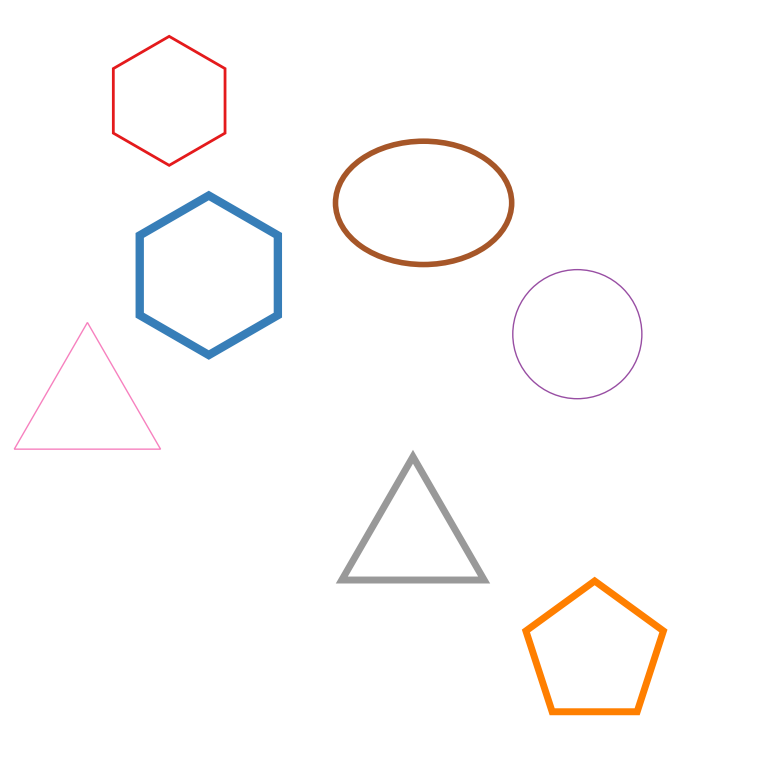[{"shape": "hexagon", "thickness": 1, "radius": 0.42, "center": [0.22, 0.869]}, {"shape": "hexagon", "thickness": 3, "radius": 0.52, "center": [0.271, 0.642]}, {"shape": "circle", "thickness": 0.5, "radius": 0.42, "center": [0.75, 0.566]}, {"shape": "pentagon", "thickness": 2.5, "radius": 0.47, "center": [0.772, 0.152]}, {"shape": "oval", "thickness": 2, "radius": 0.57, "center": [0.55, 0.737]}, {"shape": "triangle", "thickness": 0.5, "radius": 0.55, "center": [0.114, 0.472]}, {"shape": "triangle", "thickness": 2.5, "radius": 0.53, "center": [0.536, 0.3]}]